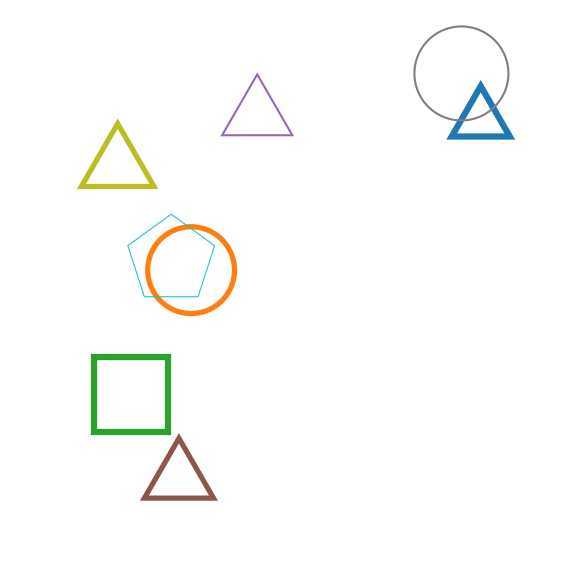[{"shape": "triangle", "thickness": 3, "radius": 0.29, "center": [0.832, 0.792]}, {"shape": "circle", "thickness": 2.5, "radius": 0.38, "center": [0.331, 0.531]}, {"shape": "square", "thickness": 3, "radius": 0.32, "center": [0.227, 0.316]}, {"shape": "triangle", "thickness": 1, "radius": 0.35, "center": [0.445, 0.8]}, {"shape": "triangle", "thickness": 2.5, "radius": 0.35, "center": [0.31, 0.171]}, {"shape": "circle", "thickness": 1, "radius": 0.41, "center": [0.799, 0.872]}, {"shape": "triangle", "thickness": 2.5, "radius": 0.36, "center": [0.204, 0.712]}, {"shape": "pentagon", "thickness": 0.5, "radius": 0.4, "center": [0.297, 0.549]}]